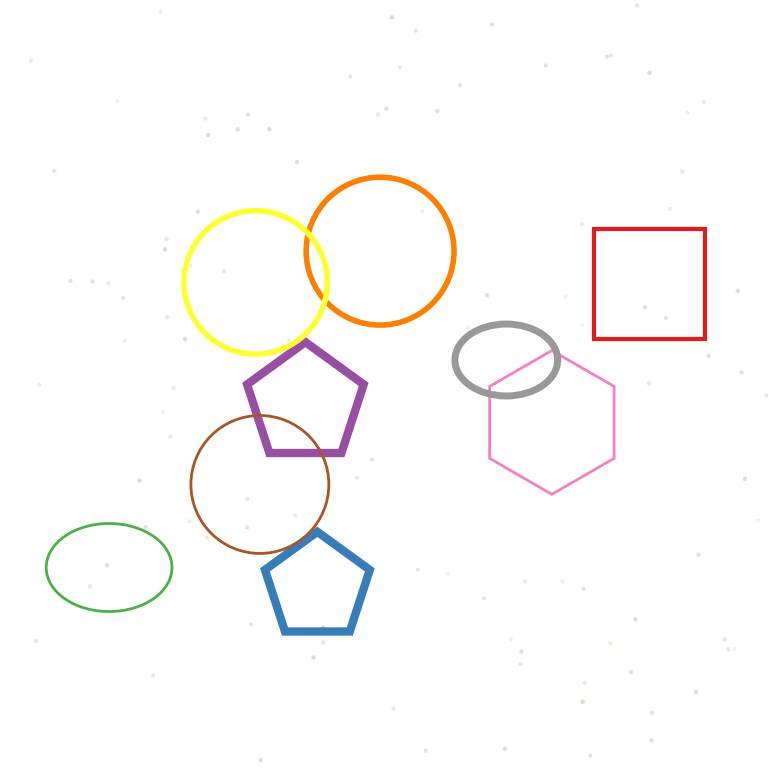[{"shape": "square", "thickness": 1.5, "radius": 0.36, "center": [0.843, 0.631]}, {"shape": "pentagon", "thickness": 3, "radius": 0.36, "center": [0.412, 0.238]}, {"shape": "oval", "thickness": 1, "radius": 0.41, "center": [0.142, 0.263]}, {"shape": "pentagon", "thickness": 3, "radius": 0.4, "center": [0.397, 0.476]}, {"shape": "circle", "thickness": 2, "radius": 0.48, "center": [0.494, 0.674]}, {"shape": "circle", "thickness": 2, "radius": 0.47, "center": [0.332, 0.633]}, {"shape": "circle", "thickness": 1, "radius": 0.45, "center": [0.337, 0.371]}, {"shape": "hexagon", "thickness": 1, "radius": 0.47, "center": [0.717, 0.451]}, {"shape": "oval", "thickness": 2.5, "radius": 0.33, "center": [0.658, 0.532]}]